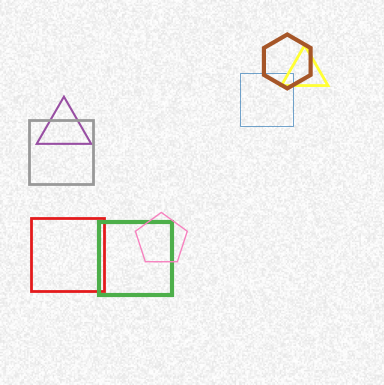[{"shape": "square", "thickness": 2, "radius": 0.47, "center": [0.176, 0.339]}, {"shape": "square", "thickness": 0.5, "radius": 0.34, "center": [0.693, 0.741]}, {"shape": "square", "thickness": 3, "radius": 0.47, "center": [0.352, 0.329]}, {"shape": "triangle", "thickness": 1.5, "radius": 0.41, "center": [0.166, 0.667]}, {"shape": "triangle", "thickness": 2, "radius": 0.35, "center": [0.791, 0.813]}, {"shape": "hexagon", "thickness": 3, "radius": 0.35, "center": [0.746, 0.84]}, {"shape": "pentagon", "thickness": 1, "radius": 0.35, "center": [0.419, 0.377]}, {"shape": "square", "thickness": 2, "radius": 0.42, "center": [0.158, 0.605]}]